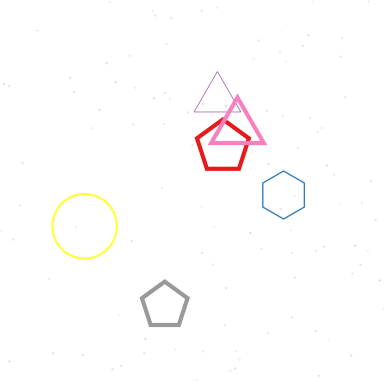[{"shape": "pentagon", "thickness": 3, "radius": 0.35, "center": [0.579, 0.619]}, {"shape": "hexagon", "thickness": 1, "radius": 0.31, "center": [0.737, 0.493]}, {"shape": "triangle", "thickness": 0.5, "radius": 0.35, "center": [0.565, 0.744]}, {"shape": "circle", "thickness": 1.5, "radius": 0.42, "center": [0.22, 0.412]}, {"shape": "triangle", "thickness": 3, "radius": 0.39, "center": [0.617, 0.668]}, {"shape": "pentagon", "thickness": 3, "radius": 0.31, "center": [0.428, 0.206]}]